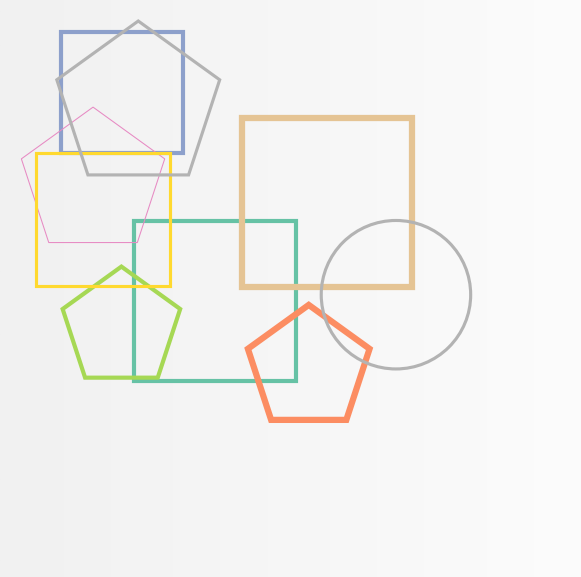[{"shape": "square", "thickness": 2, "radius": 0.7, "center": [0.369, 0.478]}, {"shape": "pentagon", "thickness": 3, "radius": 0.55, "center": [0.531, 0.361]}, {"shape": "square", "thickness": 2, "radius": 0.52, "center": [0.21, 0.839]}, {"shape": "pentagon", "thickness": 0.5, "radius": 0.65, "center": [0.16, 0.684]}, {"shape": "pentagon", "thickness": 2, "radius": 0.53, "center": [0.209, 0.431]}, {"shape": "square", "thickness": 1.5, "radius": 0.58, "center": [0.178, 0.619]}, {"shape": "square", "thickness": 3, "radius": 0.73, "center": [0.563, 0.648]}, {"shape": "circle", "thickness": 1.5, "radius": 0.64, "center": [0.681, 0.489]}, {"shape": "pentagon", "thickness": 1.5, "radius": 0.74, "center": [0.238, 0.815]}]